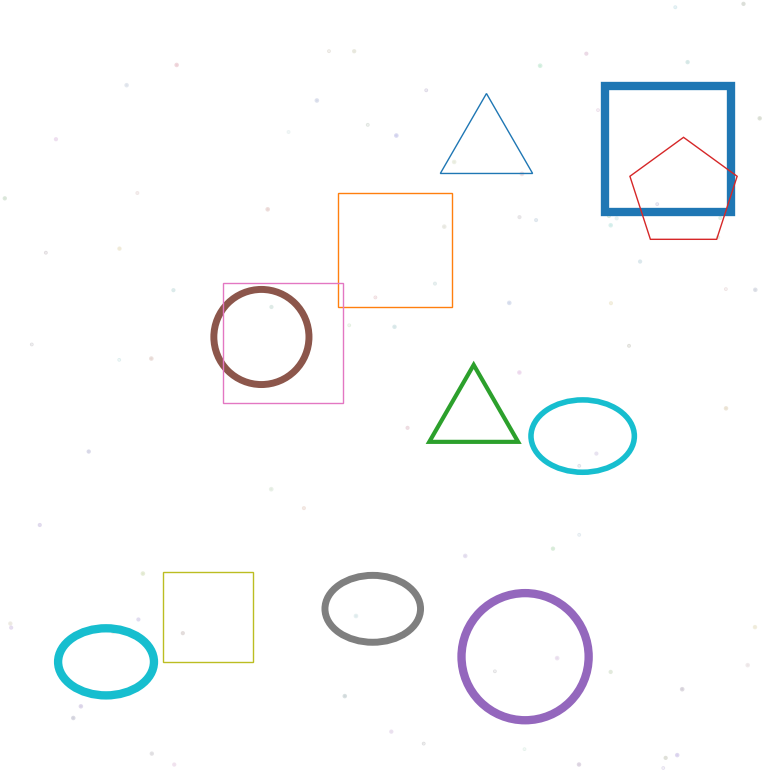[{"shape": "triangle", "thickness": 0.5, "radius": 0.35, "center": [0.632, 0.809]}, {"shape": "square", "thickness": 3, "radius": 0.41, "center": [0.867, 0.807]}, {"shape": "square", "thickness": 0.5, "radius": 0.37, "center": [0.513, 0.675]}, {"shape": "triangle", "thickness": 1.5, "radius": 0.33, "center": [0.615, 0.459]}, {"shape": "pentagon", "thickness": 0.5, "radius": 0.37, "center": [0.888, 0.748]}, {"shape": "circle", "thickness": 3, "radius": 0.41, "center": [0.682, 0.147]}, {"shape": "circle", "thickness": 2.5, "radius": 0.31, "center": [0.339, 0.562]}, {"shape": "square", "thickness": 0.5, "radius": 0.39, "center": [0.367, 0.555]}, {"shape": "oval", "thickness": 2.5, "radius": 0.31, "center": [0.484, 0.209]}, {"shape": "square", "thickness": 0.5, "radius": 0.29, "center": [0.27, 0.199]}, {"shape": "oval", "thickness": 3, "radius": 0.31, "center": [0.138, 0.14]}, {"shape": "oval", "thickness": 2, "radius": 0.34, "center": [0.757, 0.434]}]